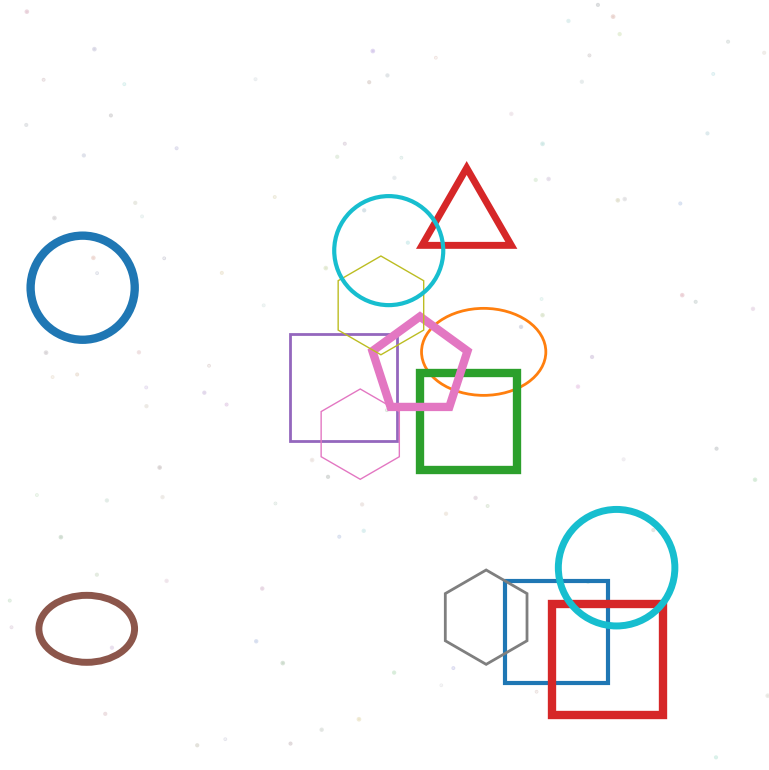[{"shape": "circle", "thickness": 3, "radius": 0.34, "center": [0.107, 0.626]}, {"shape": "square", "thickness": 1.5, "radius": 0.33, "center": [0.722, 0.179]}, {"shape": "oval", "thickness": 1, "radius": 0.4, "center": [0.628, 0.543]}, {"shape": "square", "thickness": 3, "radius": 0.31, "center": [0.608, 0.453]}, {"shape": "triangle", "thickness": 2.5, "radius": 0.33, "center": [0.606, 0.715]}, {"shape": "square", "thickness": 3, "radius": 0.36, "center": [0.789, 0.143]}, {"shape": "square", "thickness": 1, "radius": 0.35, "center": [0.446, 0.497]}, {"shape": "oval", "thickness": 2.5, "radius": 0.31, "center": [0.113, 0.183]}, {"shape": "hexagon", "thickness": 0.5, "radius": 0.29, "center": [0.468, 0.436]}, {"shape": "pentagon", "thickness": 3, "radius": 0.32, "center": [0.545, 0.524]}, {"shape": "hexagon", "thickness": 1, "radius": 0.31, "center": [0.631, 0.198]}, {"shape": "hexagon", "thickness": 0.5, "radius": 0.32, "center": [0.495, 0.603]}, {"shape": "circle", "thickness": 1.5, "radius": 0.35, "center": [0.505, 0.675]}, {"shape": "circle", "thickness": 2.5, "radius": 0.38, "center": [0.801, 0.263]}]